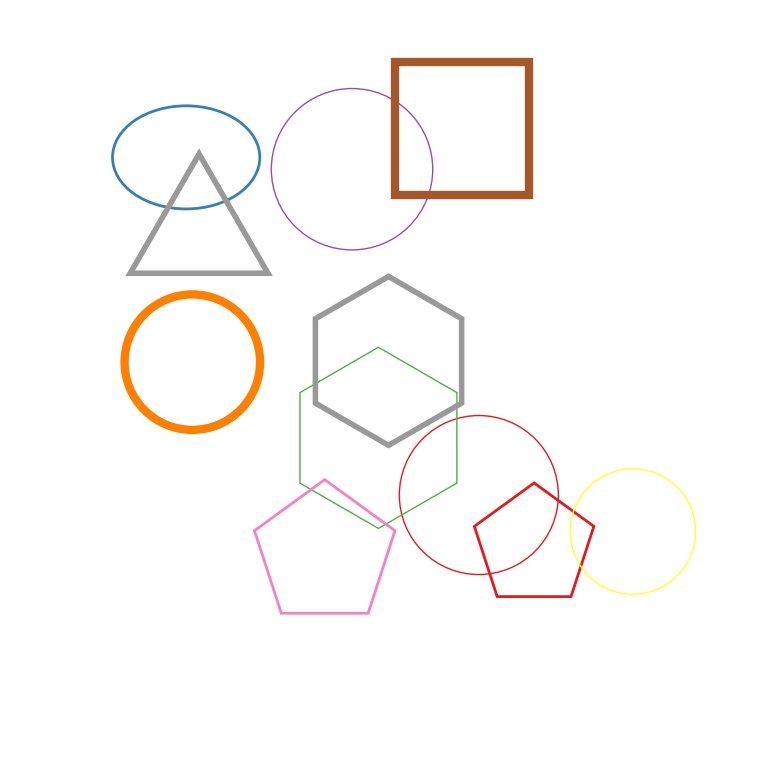[{"shape": "circle", "thickness": 0.5, "radius": 0.52, "center": [0.622, 0.357]}, {"shape": "pentagon", "thickness": 1, "radius": 0.41, "center": [0.694, 0.291]}, {"shape": "oval", "thickness": 1, "radius": 0.48, "center": [0.242, 0.796]}, {"shape": "hexagon", "thickness": 0.5, "radius": 0.59, "center": [0.491, 0.431]}, {"shape": "circle", "thickness": 0.5, "radius": 0.52, "center": [0.457, 0.78]}, {"shape": "circle", "thickness": 3, "radius": 0.44, "center": [0.25, 0.53]}, {"shape": "circle", "thickness": 0.5, "radius": 0.41, "center": [0.822, 0.31]}, {"shape": "square", "thickness": 3, "radius": 0.43, "center": [0.6, 0.833]}, {"shape": "pentagon", "thickness": 1, "radius": 0.48, "center": [0.422, 0.281]}, {"shape": "hexagon", "thickness": 2, "radius": 0.55, "center": [0.505, 0.531]}, {"shape": "triangle", "thickness": 2, "radius": 0.52, "center": [0.259, 0.697]}]